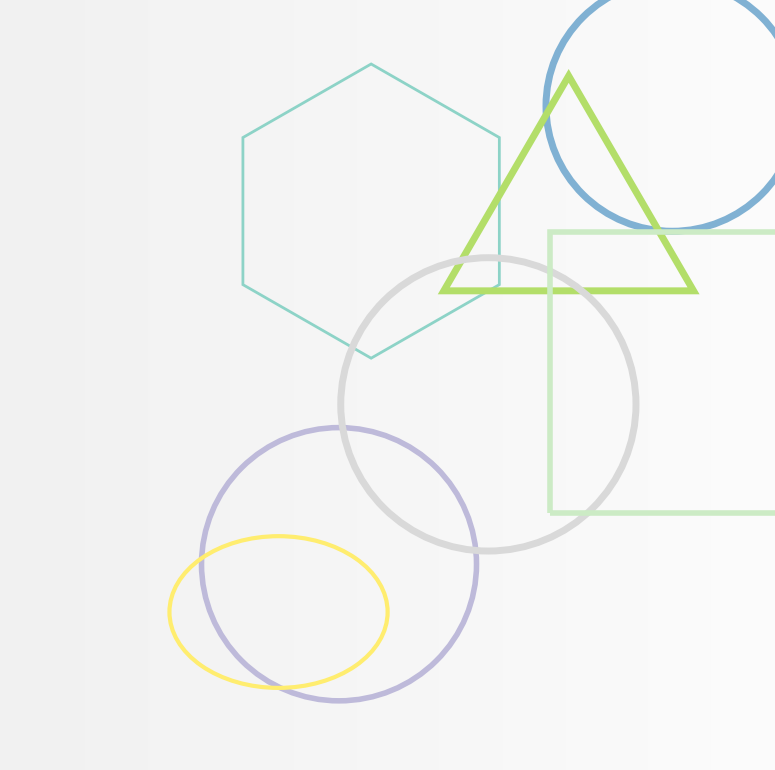[{"shape": "hexagon", "thickness": 1, "radius": 0.96, "center": [0.479, 0.726]}, {"shape": "circle", "thickness": 2, "radius": 0.89, "center": [0.437, 0.267]}, {"shape": "circle", "thickness": 2.5, "radius": 0.81, "center": [0.867, 0.863]}, {"shape": "triangle", "thickness": 2.5, "radius": 0.93, "center": [0.734, 0.715]}, {"shape": "circle", "thickness": 2.5, "radius": 0.95, "center": [0.63, 0.475]}, {"shape": "square", "thickness": 2, "radius": 0.91, "center": [0.892, 0.516]}, {"shape": "oval", "thickness": 1.5, "radius": 0.7, "center": [0.359, 0.205]}]